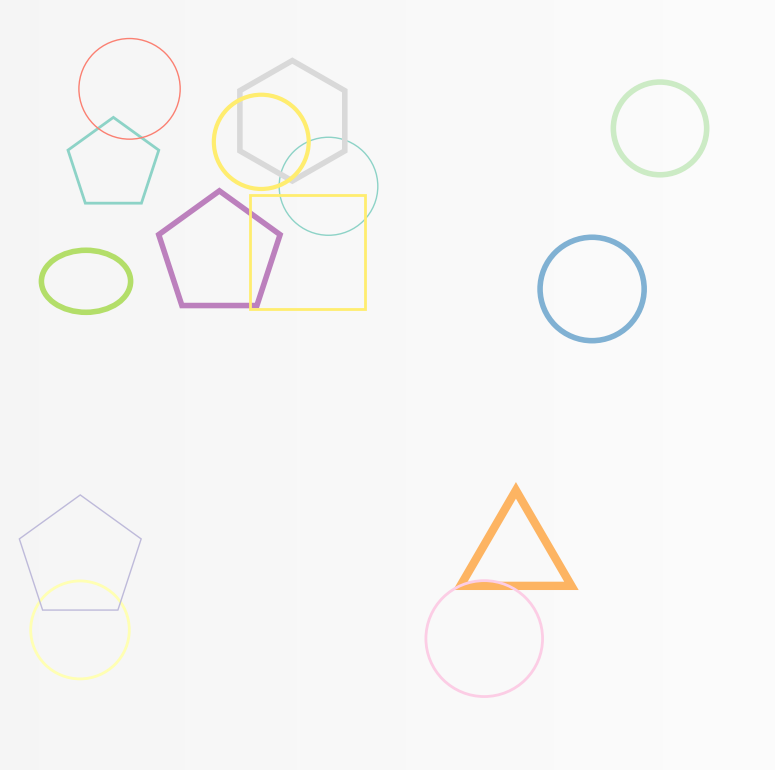[{"shape": "circle", "thickness": 0.5, "radius": 0.32, "center": [0.424, 0.758]}, {"shape": "pentagon", "thickness": 1, "radius": 0.31, "center": [0.146, 0.786]}, {"shape": "circle", "thickness": 1, "radius": 0.32, "center": [0.103, 0.182]}, {"shape": "pentagon", "thickness": 0.5, "radius": 0.41, "center": [0.104, 0.275]}, {"shape": "circle", "thickness": 0.5, "radius": 0.33, "center": [0.167, 0.885]}, {"shape": "circle", "thickness": 2, "radius": 0.34, "center": [0.764, 0.625]}, {"shape": "triangle", "thickness": 3, "radius": 0.41, "center": [0.666, 0.281]}, {"shape": "oval", "thickness": 2, "radius": 0.29, "center": [0.111, 0.635]}, {"shape": "circle", "thickness": 1, "radius": 0.38, "center": [0.625, 0.171]}, {"shape": "hexagon", "thickness": 2, "radius": 0.39, "center": [0.377, 0.843]}, {"shape": "pentagon", "thickness": 2, "radius": 0.41, "center": [0.283, 0.67]}, {"shape": "circle", "thickness": 2, "radius": 0.3, "center": [0.852, 0.833]}, {"shape": "square", "thickness": 1, "radius": 0.37, "center": [0.397, 0.673]}, {"shape": "circle", "thickness": 1.5, "radius": 0.31, "center": [0.337, 0.816]}]